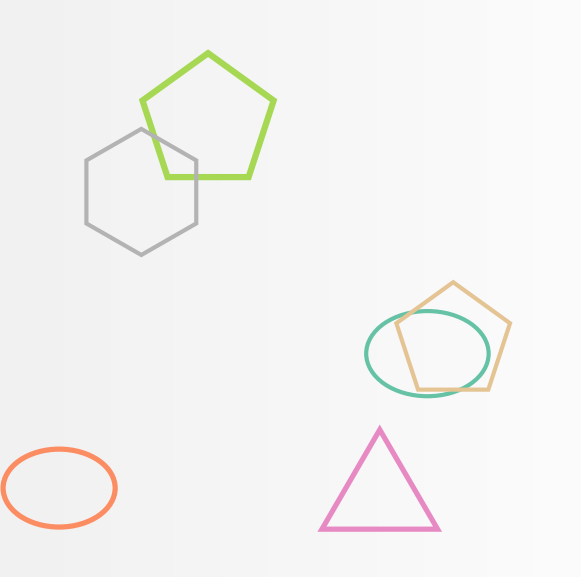[{"shape": "oval", "thickness": 2, "radius": 0.53, "center": [0.735, 0.387]}, {"shape": "oval", "thickness": 2.5, "radius": 0.48, "center": [0.102, 0.154]}, {"shape": "triangle", "thickness": 2.5, "radius": 0.57, "center": [0.653, 0.14]}, {"shape": "pentagon", "thickness": 3, "radius": 0.59, "center": [0.358, 0.788]}, {"shape": "pentagon", "thickness": 2, "radius": 0.51, "center": [0.78, 0.408]}, {"shape": "hexagon", "thickness": 2, "radius": 0.55, "center": [0.243, 0.667]}]